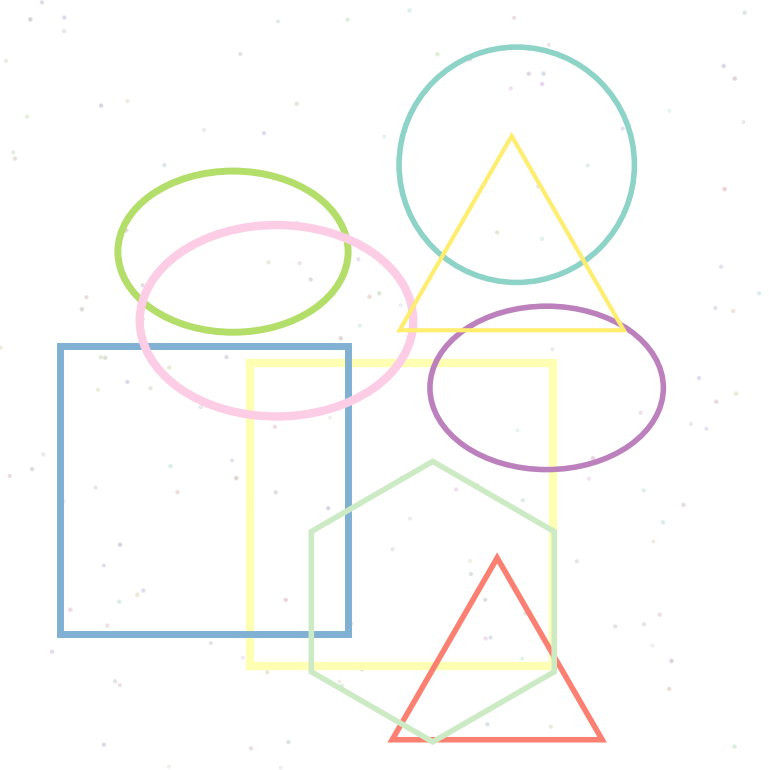[{"shape": "circle", "thickness": 2, "radius": 0.76, "center": [0.671, 0.786]}, {"shape": "square", "thickness": 3, "radius": 0.98, "center": [0.522, 0.332]}, {"shape": "triangle", "thickness": 2, "radius": 0.79, "center": [0.646, 0.118]}, {"shape": "square", "thickness": 2.5, "radius": 0.93, "center": [0.265, 0.364]}, {"shape": "oval", "thickness": 2.5, "radius": 0.75, "center": [0.303, 0.673]}, {"shape": "oval", "thickness": 3, "radius": 0.89, "center": [0.359, 0.583]}, {"shape": "oval", "thickness": 2, "radius": 0.76, "center": [0.71, 0.496]}, {"shape": "hexagon", "thickness": 2, "radius": 0.91, "center": [0.562, 0.219]}, {"shape": "triangle", "thickness": 1.5, "radius": 0.84, "center": [0.665, 0.655]}]